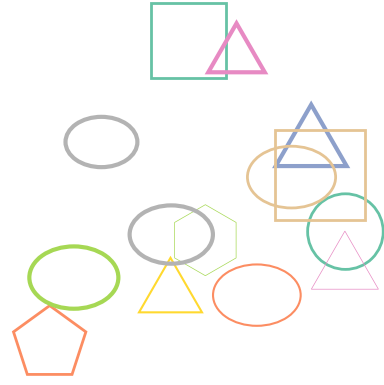[{"shape": "circle", "thickness": 2, "radius": 0.49, "center": [0.897, 0.398]}, {"shape": "square", "thickness": 2, "radius": 0.49, "center": [0.489, 0.894]}, {"shape": "pentagon", "thickness": 2, "radius": 0.49, "center": [0.129, 0.107]}, {"shape": "oval", "thickness": 1.5, "radius": 0.57, "center": [0.667, 0.233]}, {"shape": "triangle", "thickness": 3, "radius": 0.53, "center": [0.808, 0.622]}, {"shape": "triangle", "thickness": 3, "radius": 0.42, "center": [0.614, 0.855]}, {"shape": "triangle", "thickness": 0.5, "radius": 0.5, "center": [0.896, 0.299]}, {"shape": "hexagon", "thickness": 0.5, "radius": 0.46, "center": [0.533, 0.376]}, {"shape": "oval", "thickness": 3, "radius": 0.58, "center": [0.192, 0.279]}, {"shape": "triangle", "thickness": 1.5, "radius": 0.47, "center": [0.443, 0.236]}, {"shape": "oval", "thickness": 2, "radius": 0.57, "center": [0.757, 0.54]}, {"shape": "square", "thickness": 2, "radius": 0.58, "center": [0.831, 0.544]}, {"shape": "oval", "thickness": 3, "radius": 0.47, "center": [0.263, 0.631]}, {"shape": "oval", "thickness": 3, "radius": 0.54, "center": [0.445, 0.391]}]